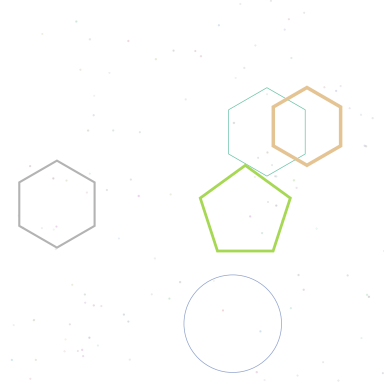[{"shape": "hexagon", "thickness": 0.5, "radius": 0.57, "center": [0.693, 0.657]}, {"shape": "circle", "thickness": 0.5, "radius": 0.63, "center": [0.605, 0.159]}, {"shape": "pentagon", "thickness": 2, "radius": 0.61, "center": [0.637, 0.448]}, {"shape": "hexagon", "thickness": 2.5, "radius": 0.5, "center": [0.797, 0.672]}, {"shape": "hexagon", "thickness": 1.5, "radius": 0.56, "center": [0.148, 0.47]}]